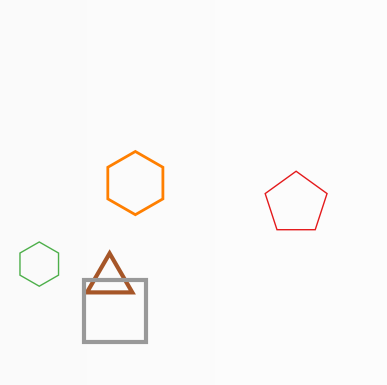[{"shape": "pentagon", "thickness": 1, "radius": 0.42, "center": [0.764, 0.471]}, {"shape": "hexagon", "thickness": 1, "radius": 0.29, "center": [0.101, 0.314]}, {"shape": "hexagon", "thickness": 2, "radius": 0.41, "center": [0.349, 0.524]}, {"shape": "triangle", "thickness": 3, "radius": 0.34, "center": [0.283, 0.274]}, {"shape": "square", "thickness": 3, "radius": 0.4, "center": [0.297, 0.193]}]